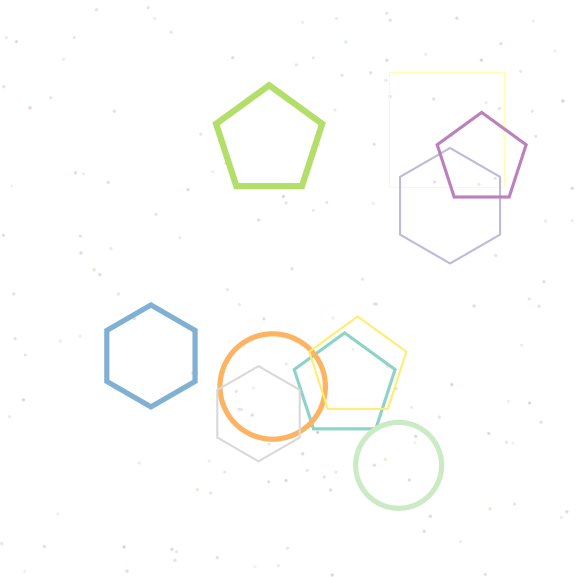[{"shape": "pentagon", "thickness": 1.5, "radius": 0.46, "center": [0.597, 0.331]}, {"shape": "square", "thickness": 0.5, "radius": 0.5, "center": [0.773, 0.775]}, {"shape": "hexagon", "thickness": 1, "radius": 0.5, "center": [0.779, 0.643]}, {"shape": "hexagon", "thickness": 2.5, "radius": 0.44, "center": [0.261, 0.383]}, {"shape": "circle", "thickness": 2.5, "radius": 0.46, "center": [0.472, 0.33]}, {"shape": "pentagon", "thickness": 3, "radius": 0.48, "center": [0.466, 0.755]}, {"shape": "hexagon", "thickness": 1, "radius": 0.41, "center": [0.448, 0.283]}, {"shape": "pentagon", "thickness": 1.5, "radius": 0.4, "center": [0.834, 0.723]}, {"shape": "circle", "thickness": 2.5, "radius": 0.37, "center": [0.69, 0.193]}, {"shape": "pentagon", "thickness": 1, "radius": 0.44, "center": [0.62, 0.363]}]